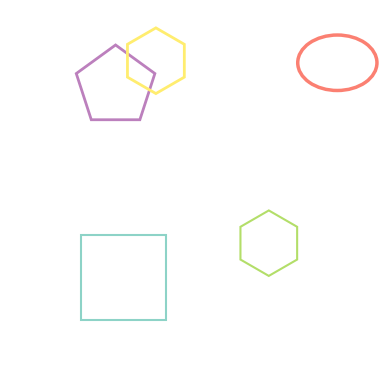[{"shape": "square", "thickness": 1.5, "radius": 0.55, "center": [0.321, 0.279]}, {"shape": "oval", "thickness": 2.5, "radius": 0.51, "center": [0.876, 0.837]}, {"shape": "hexagon", "thickness": 1.5, "radius": 0.43, "center": [0.698, 0.368]}, {"shape": "pentagon", "thickness": 2, "radius": 0.54, "center": [0.3, 0.776]}, {"shape": "hexagon", "thickness": 2, "radius": 0.43, "center": [0.405, 0.842]}]